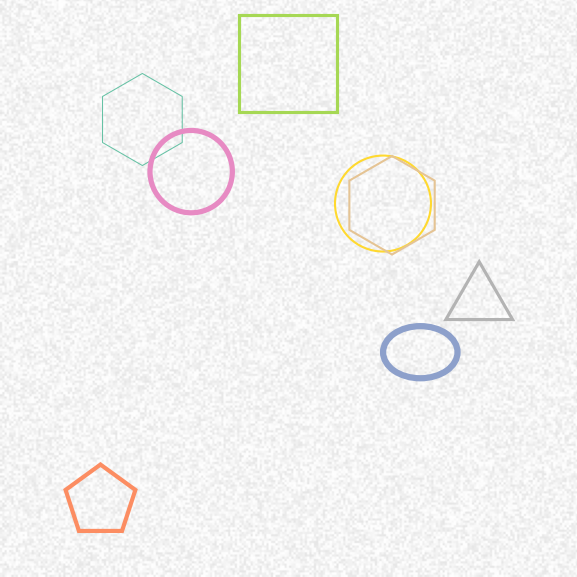[{"shape": "hexagon", "thickness": 0.5, "radius": 0.4, "center": [0.247, 0.792]}, {"shape": "pentagon", "thickness": 2, "radius": 0.32, "center": [0.174, 0.131]}, {"shape": "oval", "thickness": 3, "radius": 0.32, "center": [0.728, 0.389]}, {"shape": "circle", "thickness": 2.5, "radius": 0.36, "center": [0.331, 0.702]}, {"shape": "square", "thickness": 1.5, "radius": 0.42, "center": [0.499, 0.889]}, {"shape": "circle", "thickness": 1, "radius": 0.42, "center": [0.663, 0.647]}, {"shape": "hexagon", "thickness": 1, "radius": 0.43, "center": [0.679, 0.644]}, {"shape": "triangle", "thickness": 1.5, "radius": 0.33, "center": [0.83, 0.479]}]